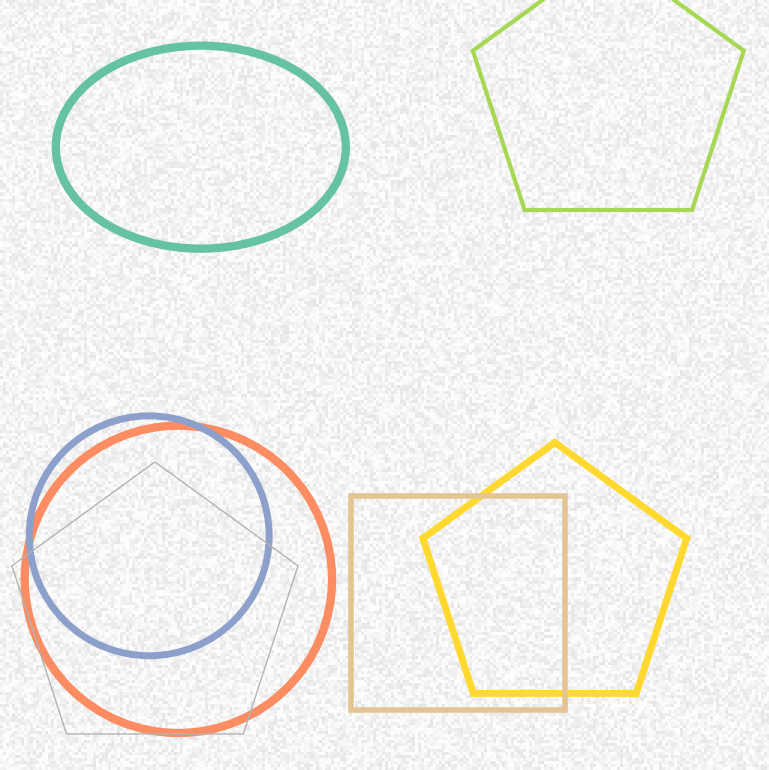[{"shape": "oval", "thickness": 3, "radius": 0.94, "center": [0.261, 0.809]}, {"shape": "circle", "thickness": 3, "radius": 1.0, "center": [0.232, 0.248]}, {"shape": "circle", "thickness": 2.5, "radius": 0.78, "center": [0.194, 0.304]}, {"shape": "pentagon", "thickness": 1.5, "radius": 0.93, "center": [0.79, 0.877]}, {"shape": "pentagon", "thickness": 2.5, "radius": 0.9, "center": [0.721, 0.245]}, {"shape": "square", "thickness": 2, "radius": 0.69, "center": [0.595, 0.216]}, {"shape": "pentagon", "thickness": 0.5, "radius": 0.98, "center": [0.201, 0.205]}]